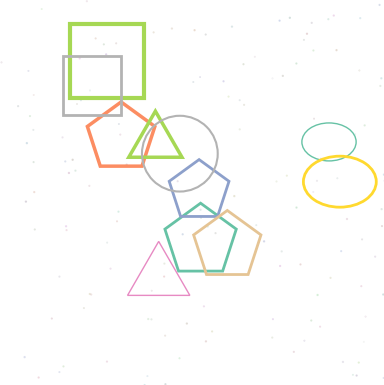[{"shape": "pentagon", "thickness": 2, "radius": 0.49, "center": [0.521, 0.375]}, {"shape": "oval", "thickness": 1, "radius": 0.35, "center": [0.855, 0.631]}, {"shape": "pentagon", "thickness": 2.5, "radius": 0.46, "center": [0.315, 0.643]}, {"shape": "pentagon", "thickness": 2, "radius": 0.41, "center": [0.517, 0.504]}, {"shape": "triangle", "thickness": 1, "radius": 0.47, "center": [0.412, 0.28]}, {"shape": "square", "thickness": 3, "radius": 0.48, "center": [0.278, 0.842]}, {"shape": "triangle", "thickness": 2.5, "radius": 0.4, "center": [0.404, 0.631]}, {"shape": "oval", "thickness": 2, "radius": 0.47, "center": [0.883, 0.528]}, {"shape": "pentagon", "thickness": 2, "radius": 0.46, "center": [0.59, 0.361]}, {"shape": "square", "thickness": 2, "radius": 0.38, "center": [0.239, 0.778]}, {"shape": "circle", "thickness": 1.5, "radius": 0.49, "center": [0.467, 0.601]}]